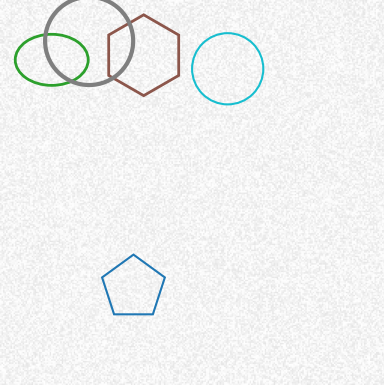[{"shape": "pentagon", "thickness": 1.5, "radius": 0.43, "center": [0.347, 0.253]}, {"shape": "oval", "thickness": 2, "radius": 0.47, "center": [0.134, 0.845]}, {"shape": "hexagon", "thickness": 2, "radius": 0.52, "center": [0.373, 0.857]}, {"shape": "circle", "thickness": 3, "radius": 0.57, "center": [0.232, 0.893]}, {"shape": "circle", "thickness": 1.5, "radius": 0.46, "center": [0.591, 0.821]}]